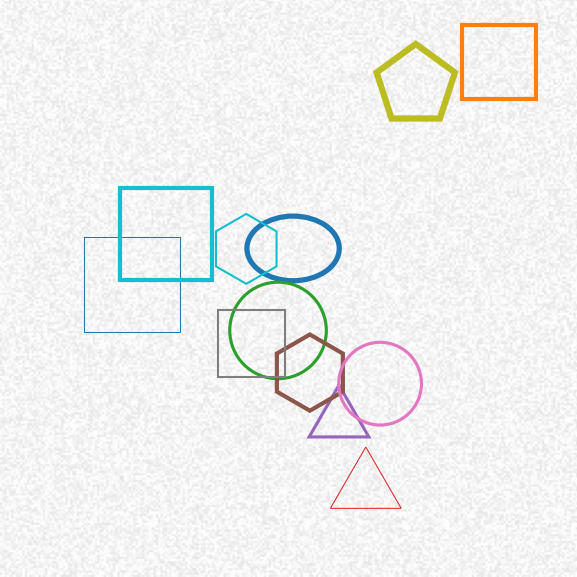[{"shape": "square", "thickness": 0.5, "radius": 0.41, "center": [0.228, 0.507]}, {"shape": "oval", "thickness": 2.5, "radius": 0.4, "center": [0.508, 0.569]}, {"shape": "square", "thickness": 2, "radius": 0.32, "center": [0.864, 0.891]}, {"shape": "circle", "thickness": 1.5, "radius": 0.42, "center": [0.481, 0.427]}, {"shape": "triangle", "thickness": 0.5, "radius": 0.35, "center": [0.633, 0.154]}, {"shape": "triangle", "thickness": 1.5, "radius": 0.3, "center": [0.587, 0.272]}, {"shape": "hexagon", "thickness": 2, "radius": 0.33, "center": [0.537, 0.354]}, {"shape": "circle", "thickness": 1.5, "radius": 0.36, "center": [0.658, 0.335]}, {"shape": "square", "thickness": 1, "radius": 0.29, "center": [0.435, 0.404]}, {"shape": "pentagon", "thickness": 3, "radius": 0.36, "center": [0.72, 0.852]}, {"shape": "hexagon", "thickness": 1, "radius": 0.3, "center": [0.426, 0.568]}, {"shape": "square", "thickness": 2, "radius": 0.4, "center": [0.288, 0.593]}]